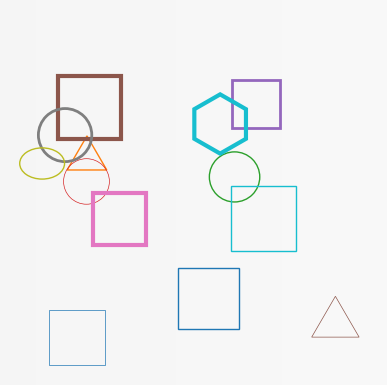[{"shape": "square", "thickness": 1, "radius": 0.39, "center": [0.538, 0.225]}, {"shape": "square", "thickness": 0.5, "radius": 0.36, "center": [0.199, 0.123]}, {"shape": "triangle", "thickness": 1, "radius": 0.29, "center": [0.224, 0.588]}, {"shape": "circle", "thickness": 1, "radius": 0.33, "center": [0.605, 0.54]}, {"shape": "circle", "thickness": 0.5, "radius": 0.3, "center": [0.223, 0.529]}, {"shape": "square", "thickness": 2, "radius": 0.31, "center": [0.662, 0.729]}, {"shape": "square", "thickness": 3, "radius": 0.41, "center": [0.231, 0.721]}, {"shape": "triangle", "thickness": 0.5, "radius": 0.35, "center": [0.866, 0.16]}, {"shape": "square", "thickness": 3, "radius": 0.34, "center": [0.308, 0.431]}, {"shape": "circle", "thickness": 2, "radius": 0.34, "center": [0.168, 0.649]}, {"shape": "oval", "thickness": 1, "radius": 0.29, "center": [0.109, 0.575]}, {"shape": "hexagon", "thickness": 3, "radius": 0.38, "center": [0.568, 0.678]}, {"shape": "square", "thickness": 1, "radius": 0.42, "center": [0.68, 0.432]}]